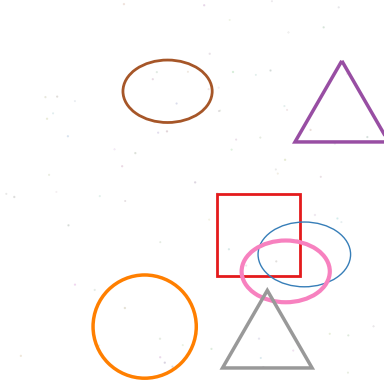[{"shape": "square", "thickness": 2, "radius": 0.54, "center": [0.671, 0.39]}, {"shape": "oval", "thickness": 1, "radius": 0.6, "center": [0.79, 0.339]}, {"shape": "triangle", "thickness": 2.5, "radius": 0.7, "center": [0.888, 0.702]}, {"shape": "circle", "thickness": 2.5, "radius": 0.67, "center": [0.376, 0.152]}, {"shape": "oval", "thickness": 2, "radius": 0.58, "center": [0.435, 0.763]}, {"shape": "oval", "thickness": 3, "radius": 0.57, "center": [0.742, 0.295]}, {"shape": "triangle", "thickness": 2.5, "radius": 0.67, "center": [0.694, 0.111]}]